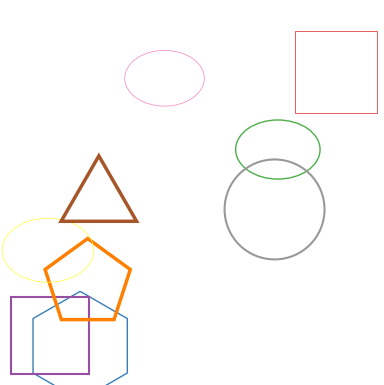[{"shape": "square", "thickness": 0.5, "radius": 0.53, "center": [0.872, 0.814]}, {"shape": "hexagon", "thickness": 1, "radius": 0.71, "center": [0.208, 0.102]}, {"shape": "oval", "thickness": 1, "radius": 0.55, "center": [0.722, 0.612]}, {"shape": "square", "thickness": 1.5, "radius": 0.5, "center": [0.13, 0.129]}, {"shape": "pentagon", "thickness": 2.5, "radius": 0.58, "center": [0.228, 0.264]}, {"shape": "oval", "thickness": 0.5, "radius": 0.59, "center": [0.124, 0.35]}, {"shape": "triangle", "thickness": 2.5, "radius": 0.57, "center": [0.257, 0.482]}, {"shape": "oval", "thickness": 0.5, "radius": 0.52, "center": [0.427, 0.797]}, {"shape": "circle", "thickness": 1.5, "radius": 0.65, "center": [0.713, 0.456]}]